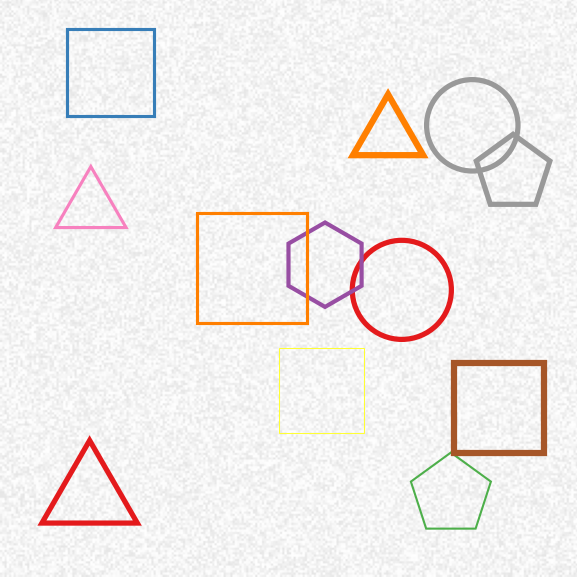[{"shape": "circle", "thickness": 2.5, "radius": 0.43, "center": [0.696, 0.497]}, {"shape": "triangle", "thickness": 2.5, "radius": 0.48, "center": [0.155, 0.141]}, {"shape": "square", "thickness": 1.5, "radius": 0.38, "center": [0.191, 0.874]}, {"shape": "pentagon", "thickness": 1, "radius": 0.36, "center": [0.781, 0.143]}, {"shape": "hexagon", "thickness": 2, "radius": 0.37, "center": [0.563, 0.541]}, {"shape": "square", "thickness": 1.5, "radius": 0.48, "center": [0.437, 0.534]}, {"shape": "triangle", "thickness": 3, "radius": 0.35, "center": [0.672, 0.766]}, {"shape": "square", "thickness": 0.5, "radius": 0.37, "center": [0.556, 0.323]}, {"shape": "square", "thickness": 3, "radius": 0.39, "center": [0.864, 0.293]}, {"shape": "triangle", "thickness": 1.5, "radius": 0.35, "center": [0.157, 0.64]}, {"shape": "pentagon", "thickness": 2.5, "radius": 0.34, "center": [0.888, 0.7]}, {"shape": "circle", "thickness": 2.5, "radius": 0.4, "center": [0.818, 0.782]}]